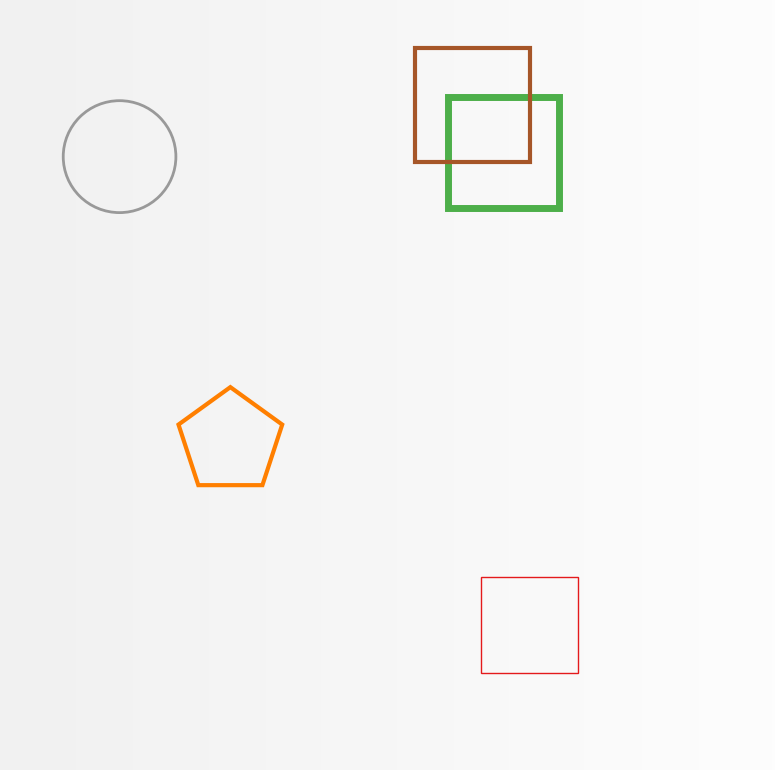[{"shape": "square", "thickness": 0.5, "radius": 0.31, "center": [0.684, 0.189]}, {"shape": "square", "thickness": 2.5, "radius": 0.36, "center": [0.65, 0.802]}, {"shape": "pentagon", "thickness": 1.5, "radius": 0.35, "center": [0.297, 0.427]}, {"shape": "square", "thickness": 1.5, "radius": 0.37, "center": [0.61, 0.864]}, {"shape": "circle", "thickness": 1, "radius": 0.36, "center": [0.154, 0.797]}]